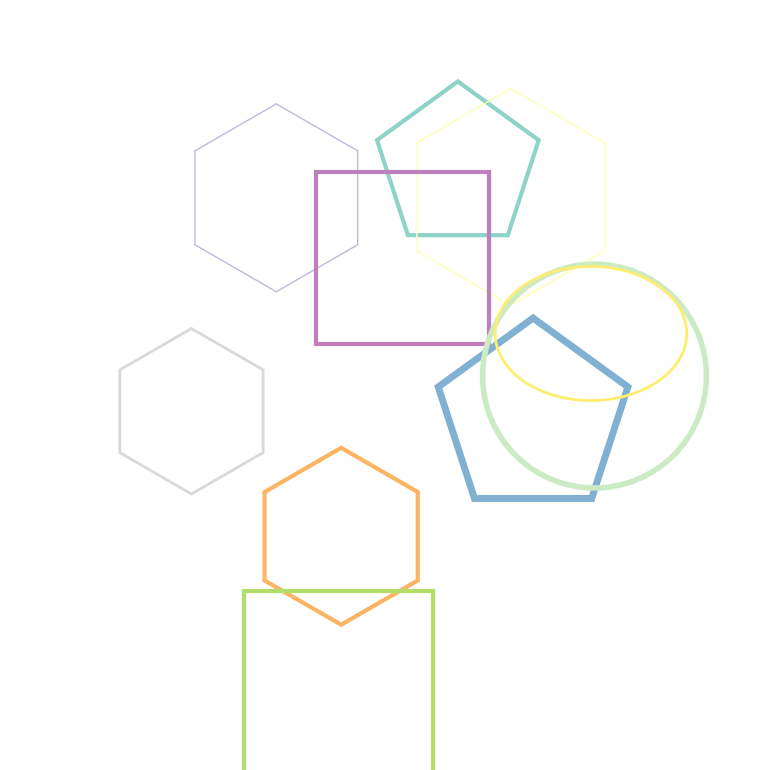[{"shape": "pentagon", "thickness": 1.5, "radius": 0.55, "center": [0.595, 0.784]}, {"shape": "hexagon", "thickness": 0.5, "radius": 0.7, "center": [0.663, 0.744]}, {"shape": "hexagon", "thickness": 0.5, "radius": 0.61, "center": [0.359, 0.743]}, {"shape": "pentagon", "thickness": 2.5, "radius": 0.65, "center": [0.692, 0.457]}, {"shape": "hexagon", "thickness": 1.5, "radius": 0.57, "center": [0.443, 0.304]}, {"shape": "square", "thickness": 1.5, "radius": 0.61, "center": [0.44, 0.111]}, {"shape": "hexagon", "thickness": 1, "radius": 0.54, "center": [0.249, 0.466]}, {"shape": "square", "thickness": 1.5, "radius": 0.56, "center": [0.523, 0.665]}, {"shape": "circle", "thickness": 2, "radius": 0.73, "center": [0.772, 0.512]}, {"shape": "oval", "thickness": 1, "radius": 0.62, "center": [0.767, 0.567]}]